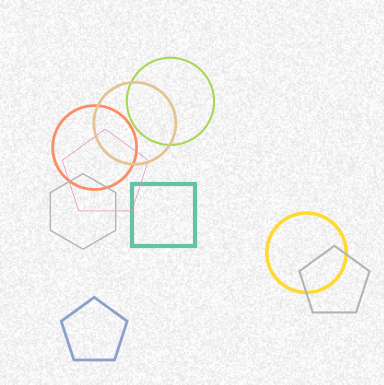[{"shape": "square", "thickness": 3, "radius": 0.4, "center": [0.424, 0.441]}, {"shape": "circle", "thickness": 2, "radius": 0.54, "center": [0.246, 0.617]}, {"shape": "pentagon", "thickness": 2, "radius": 0.45, "center": [0.245, 0.138]}, {"shape": "pentagon", "thickness": 0.5, "radius": 0.59, "center": [0.274, 0.547]}, {"shape": "circle", "thickness": 1.5, "radius": 0.57, "center": [0.443, 0.737]}, {"shape": "circle", "thickness": 2.5, "radius": 0.52, "center": [0.796, 0.344]}, {"shape": "circle", "thickness": 2, "radius": 0.53, "center": [0.35, 0.68]}, {"shape": "hexagon", "thickness": 1, "radius": 0.49, "center": [0.216, 0.451]}, {"shape": "pentagon", "thickness": 1.5, "radius": 0.48, "center": [0.869, 0.266]}]